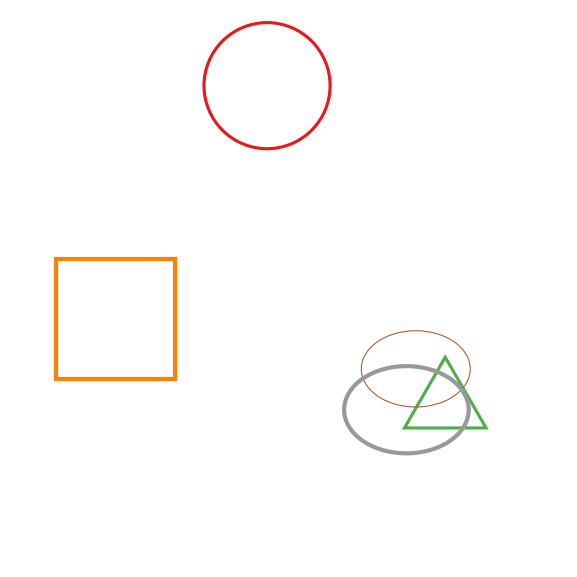[{"shape": "circle", "thickness": 1.5, "radius": 0.55, "center": [0.462, 0.851]}, {"shape": "triangle", "thickness": 1.5, "radius": 0.41, "center": [0.771, 0.299]}, {"shape": "square", "thickness": 2, "radius": 0.52, "center": [0.2, 0.447]}, {"shape": "oval", "thickness": 0.5, "radius": 0.47, "center": [0.72, 0.36]}, {"shape": "oval", "thickness": 2, "radius": 0.54, "center": [0.704, 0.29]}]